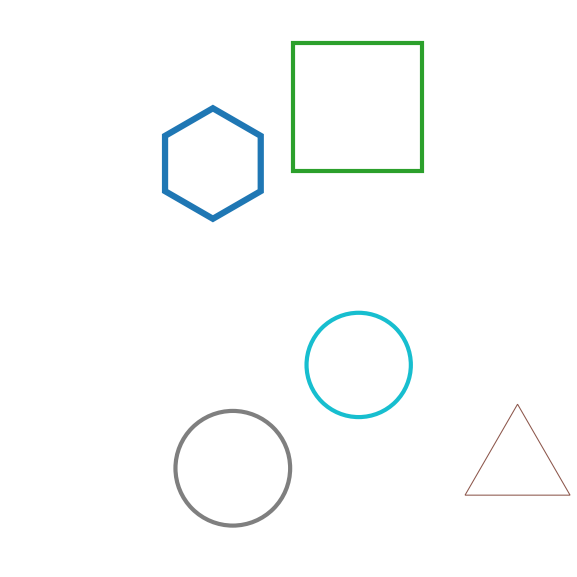[{"shape": "hexagon", "thickness": 3, "radius": 0.48, "center": [0.369, 0.716]}, {"shape": "square", "thickness": 2, "radius": 0.56, "center": [0.619, 0.814]}, {"shape": "triangle", "thickness": 0.5, "radius": 0.52, "center": [0.896, 0.194]}, {"shape": "circle", "thickness": 2, "radius": 0.5, "center": [0.403, 0.188]}, {"shape": "circle", "thickness": 2, "radius": 0.45, "center": [0.621, 0.367]}]